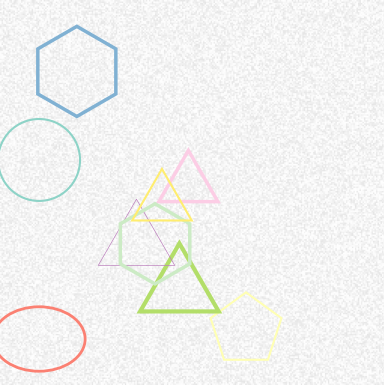[{"shape": "circle", "thickness": 1.5, "radius": 0.53, "center": [0.101, 0.584]}, {"shape": "pentagon", "thickness": 1.5, "radius": 0.48, "center": [0.639, 0.144]}, {"shape": "oval", "thickness": 2, "radius": 0.6, "center": [0.101, 0.119]}, {"shape": "hexagon", "thickness": 2.5, "radius": 0.59, "center": [0.2, 0.815]}, {"shape": "triangle", "thickness": 3, "radius": 0.59, "center": [0.466, 0.25]}, {"shape": "triangle", "thickness": 2.5, "radius": 0.44, "center": [0.489, 0.521]}, {"shape": "triangle", "thickness": 0.5, "radius": 0.57, "center": [0.354, 0.368]}, {"shape": "hexagon", "thickness": 2.5, "radius": 0.52, "center": [0.403, 0.367]}, {"shape": "triangle", "thickness": 1.5, "radius": 0.45, "center": [0.421, 0.472]}]